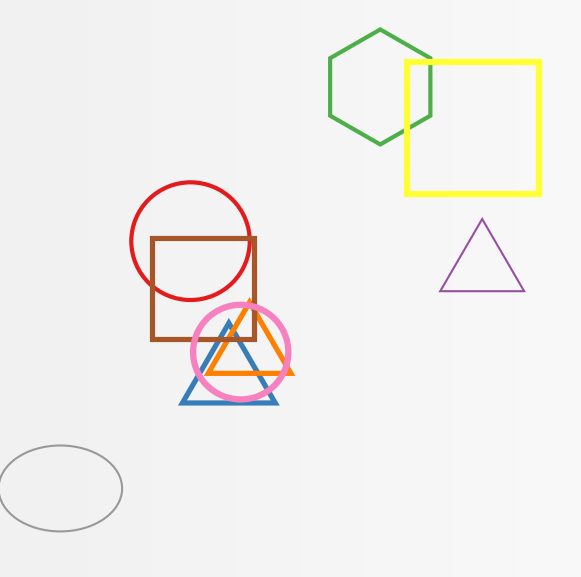[{"shape": "circle", "thickness": 2, "radius": 0.51, "center": [0.328, 0.582]}, {"shape": "triangle", "thickness": 2.5, "radius": 0.46, "center": [0.394, 0.347]}, {"shape": "hexagon", "thickness": 2, "radius": 0.5, "center": [0.654, 0.849]}, {"shape": "triangle", "thickness": 1, "radius": 0.42, "center": [0.83, 0.537]}, {"shape": "triangle", "thickness": 2.5, "radius": 0.41, "center": [0.429, 0.394]}, {"shape": "square", "thickness": 3, "radius": 0.57, "center": [0.814, 0.777]}, {"shape": "square", "thickness": 2.5, "radius": 0.44, "center": [0.35, 0.5]}, {"shape": "circle", "thickness": 3, "radius": 0.41, "center": [0.414, 0.389]}, {"shape": "oval", "thickness": 1, "radius": 0.53, "center": [0.104, 0.153]}]